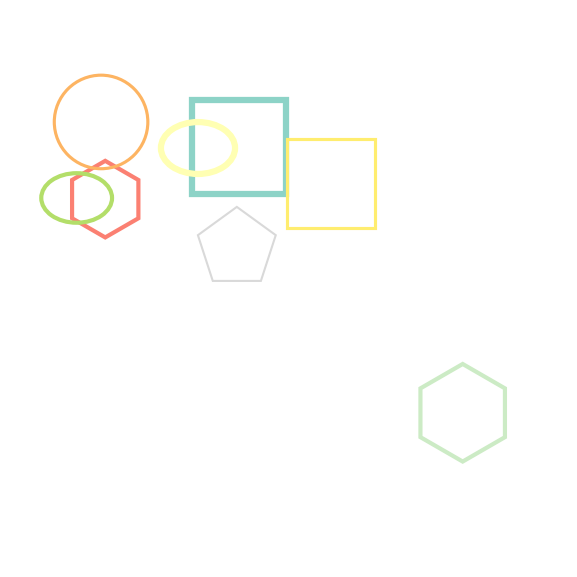[{"shape": "square", "thickness": 3, "radius": 0.41, "center": [0.414, 0.745]}, {"shape": "oval", "thickness": 3, "radius": 0.32, "center": [0.343, 0.743]}, {"shape": "hexagon", "thickness": 2, "radius": 0.33, "center": [0.182, 0.654]}, {"shape": "circle", "thickness": 1.5, "radius": 0.41, "center": [0.175, 0.788]}, {"shape": "oval", "thickness": 2, "radius": 0.31, "center": [0.133, 0.656]}, {"shape": "pentagon", "thickness": 1, "radius": 0.35, "center": [0.41, 0.57]}, {"shape": "hexagon", "thickness": 2, "radius": 0.42, "center": [0.801, 0.284]}, {"shape": "square", "thickness": 1.5, "radius": 0.38, "center": [0.573, 0.681]}]